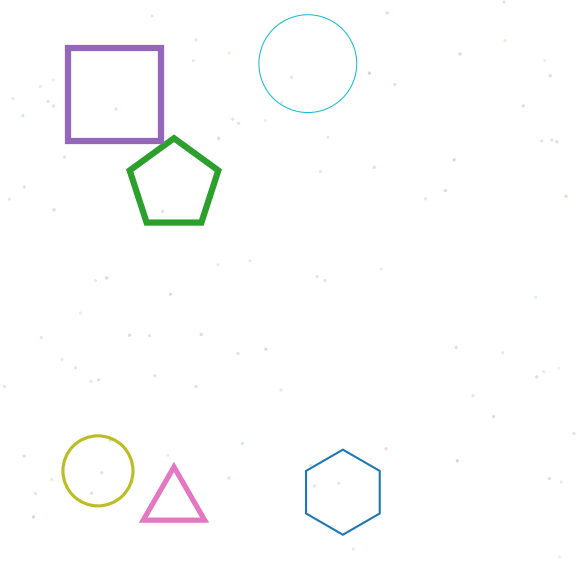[{"shape": "hexagon", "thickness": 1, "radius": 0.37, "center": [0.594, 0.147]}, {"shape": "pentagon", "thickness": 3, "radius": 0.4, "center": [0.301, 0.679]}, {"shape": "square", "thickness": 3, "radius": 0.4, "center": [0.199, 0.836]}, {"shape": "triangle", "thickness": 2.5, "radius": 0.31, "center": [0.301, 0.129]}, {"shape": "circle", "thickness": 1.5, "radius": 0.3, "center": [0.17, 0.184]}, {"shape": "circle", "thickness": 0.5, "radius": 0.42, "center": [0.533, 0.889]}]